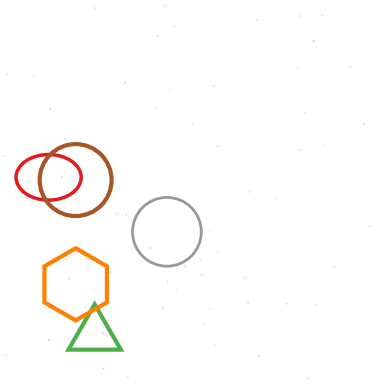[{"shape": "oval", "thickness": 2.5, "radius": 0.42, "center": [0.126, 0.539]}, {"shape": "triangle", "thickness": 3, "radius": 0.39, "center": [0.246, 0.131]}, {"shape": "hexagon", "thickness": 3, "radius": 0.47, "center": [0.197, 0.262]}, {"shape": "circle", "thickness": 3, "radius": 0.47, "center": [0.196, 0.532]}, {"shape": "circle", "thickness": 2, "radius": 0.45, "center": [0.434, 0.398]}]